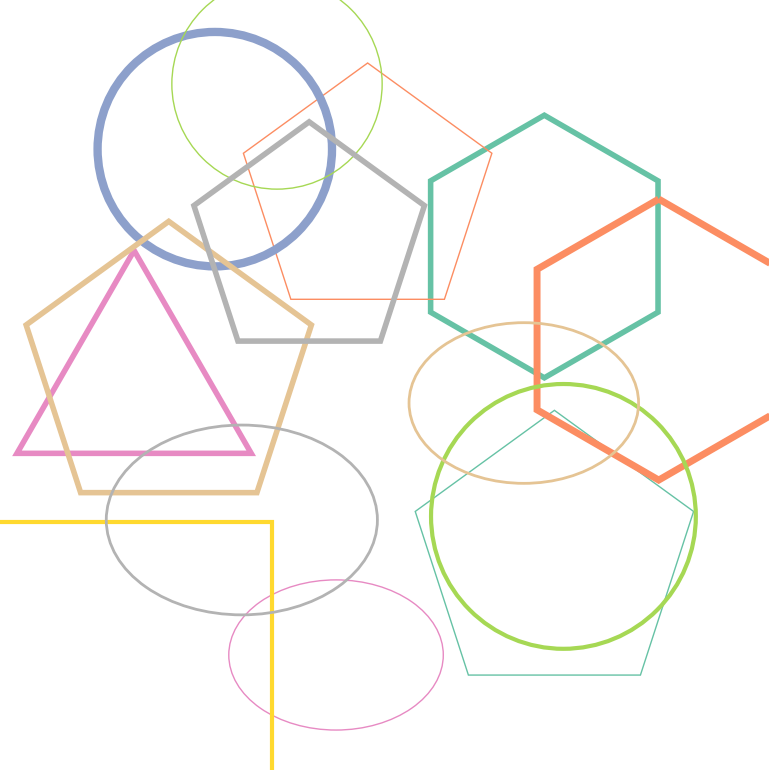[{"shape": "hexagon", "thickness": 2, "radius": 0.85, "center": [0.707, 0.68]}, {"shape": "pentagon", "thickness": 0.5, "radius": 0.95, "center": [0.72, 0.277]}, {"shape": "pentagon", "thickness": 0.5, "radius": 0.85, "center": [0.477, 0.749]}, {"shape": "hexagon", "thickness": 2.5, "radius": 0.91, "center": [0.855, 0.559]}, {"shape": "circle", "thickness": 3, "radius": 0.76, "center": [0.279, 0.806]}, {"shape": "oval", "thickness": 0.5, "radius": 0.7, "center": [0.436, 0.149]}, {"shape": "triangle", "thickness": 2, "radius": 0.88, "center": [0.174, 0.499]}, {"shape": "circle", "thickness": 1.5, "radius": 0.86, "center": [0.732, 0.329]}, {"shape": "circle", "thickness": 0.5, "radius": 0.68, "center": [0.36, 0.891]}, {"shape": "square", "thickness": 1.5, "radius": 0.9, "center": [0.174, 0.143]}, {"shape": "oval", "thickness": 1, "radius": 0.75, "center": [0.68, 0.477]}, {"shape": "pentagon", "thickness": 2, "radius": 0.97, "center": [0.219, 0.518]}, {"shape": "pentagon", "thickness": 2, "radius": 0.79, "center": [0.402, 0.684]}, {"shape": "oval", "thickness": 1, "radius": 0.88, "center": [0.314, 0.325]}]